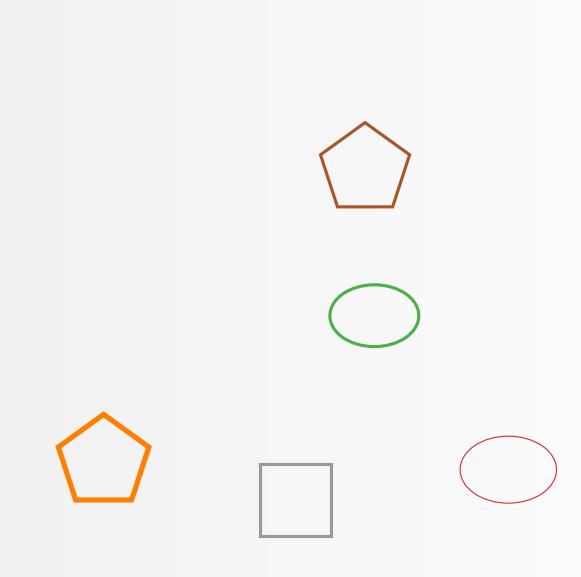[{"shape": "oval", "thickness": 0.5, "radius": 0.41, "center": [0.874, 0.186]}, {"shape": "oval", "thickness": 1.5, "radius": 0.38, "center": [0.644, 0.452]}, {"shape": "pentagon", "thickness": 2.5, "radius": 0.41, "center": [0.178, 0.2]}, {"shape": "pentagon", "thickness": 1.5, "radius": 0.4, "center": [0.628, 0.706]}, {"shape": "square", "thickness": 1.5, "radius": 0.31, "center": [0.508, 0.134]}]